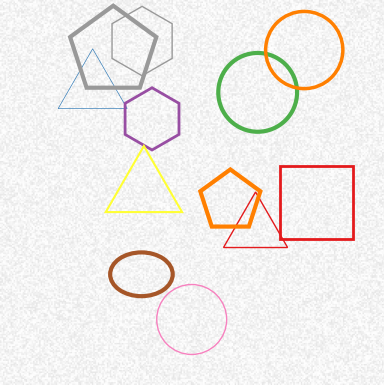[{"shape": "triangle", "thickness": 1, "radius": 0.48, "center": [0.664, 0.405]}, {"shape": "square", "thickness": 2, "radius": 0.47, "center": [0.822, 0.474]}, {"shape": "triangle", "thickness": 0.5, "radius": 0.52, "center": [0.241, 0.77]}, {"shape": "circle", "thickness": 3, "radius": 0.51, "center": [0.669, 0.76]}, {"shape": "hexagon", "thickness": 2, "radius": 0.4, "center": [0.395, 0.691]}, {"shape": "pentagon", "thickness": 3, "radius": 0.41, "center": [0.598, 0.478]}, {"shape": "circle", "thickness": 2.5, "radius": 0.5, "center": [0.79, 0.87]}, {"shape": "triangle", "thickness": 1.5, "radius": 0.57, "center": [0.374, 0.506]}, {"shape": "oval", "thickness": 3, "radius": 0.41, "center": [0.367, 0.288]}, {"shape": "circle", "thickness": 1, "radius": 0.45, "center": [0.498, 0.17]}, {"shape": "hexagon", "thickness": 1, "radius": 0.45, "center": [0.369, 0.893]}, {"shape": "pentagon", "thickness": 3, "radius": 0.59, "center": [0.294, 0.867]}]